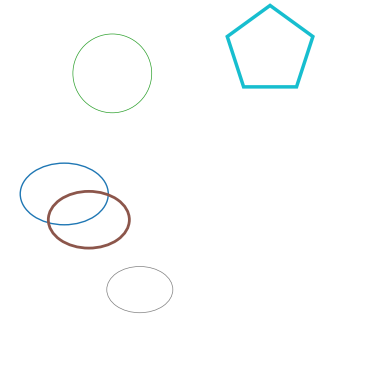[{"shape": "oval", "thickness": 1, "radius": 0.57, "center": [0.167, 0.496]}, {"shape": "circle", "thickness": 0.5, "radius": 0.51, "center": [0.292, 0.809]}, {"shape": "oval", "thickness": 2, "radius": 0.53, "center": [0.231, 0.429]}, {"shape": "oval", "thickness": 0.5, "radius": 0.43, "center": [0.363, 0.248]}, {"shape": "pentagon", "thickness": 2.5, "radius": 0.58, "center": [0.701, 0.869]}]